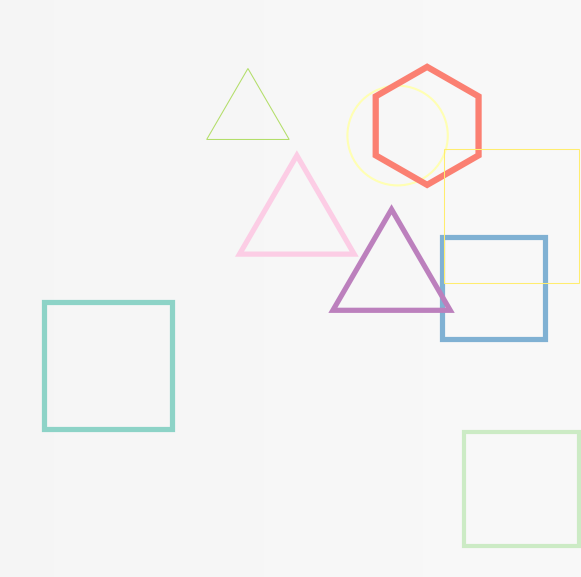[{"shape": "square", "thickness": 2.5, "radius": 0.55, "center": [0.186, 0.366]}, {"shape": "circle", "thickness": 1, "radius": 0.43, "center": [0.684, 0.764]}, {"shape": "hexagon", "thickness": 3, "radius": 0.51, "center": [0.735, 0.781]}, {"shape": "square", "thickness": 2.5, "radius": 0.44, "center": [0.849, 0.501]}, {"shape": "triangle", "thickness": 0.5, "radius": 0.41, "center": [0.427, 0.799]}, {"shape": "triangle", "thickness": 2.5, "radius": 0.57, "center": [0.511, 0.616]}, {"shape": "triangle", "thickness": 2.5, "radius": 0.58, "center": [0.674, 0.52]}, {"shape": "square", "thickness": 2, "radius": 0.49, "center": [0.897, 0.153]}, {"shape": "square", "thickness": 0.5, "radius": 0.58, "center": [0.879, 0.625]}]